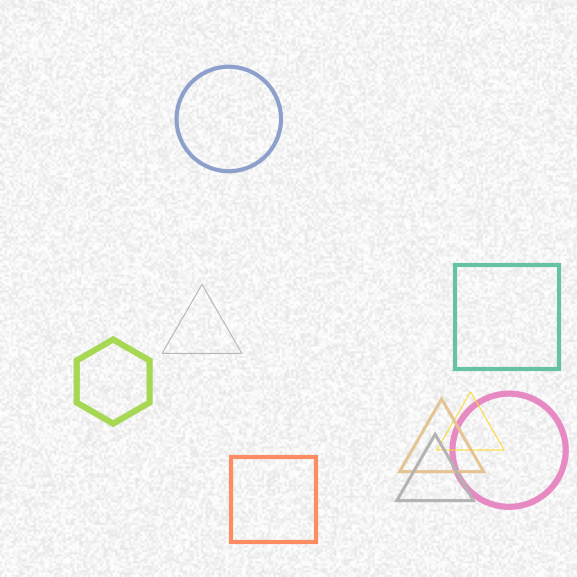[{"shape": "square", "thickness": 2, "radius": 0.45, "center": [0.877, 0.451]}, {"shape": "square", "thickness": 2, "radius": 0.37, "center": [0.473, 0.134]}, {"shape": "circle", "thickness": 2, "radius": 0.45, "center": [0.396, 0.793]}, {"shape": "circle", "thickness": 3, "radius": 0.49, "center": [0.882, 0.219]}, {"shape": "hexagon", "thickness": 3, "radius": 0.36, "center": [0.196, 0.338]}, {"shape": "triangle", "thickness": 0.5, "radius": 0.34, "center": [0.815, 0.253]}, {"shape": "triangle", "thickness": 1.5, "radius": 0.42, "center": [0.765, 0.224]}, {"shape": "triangle", "thickness": 1.5, "radius": 0.38, "center": [0.753, 0.171]}, {"shape": "triangle", "thickness": 0.5, "radius": 0.4, "center": [0.35, 0.427]}]